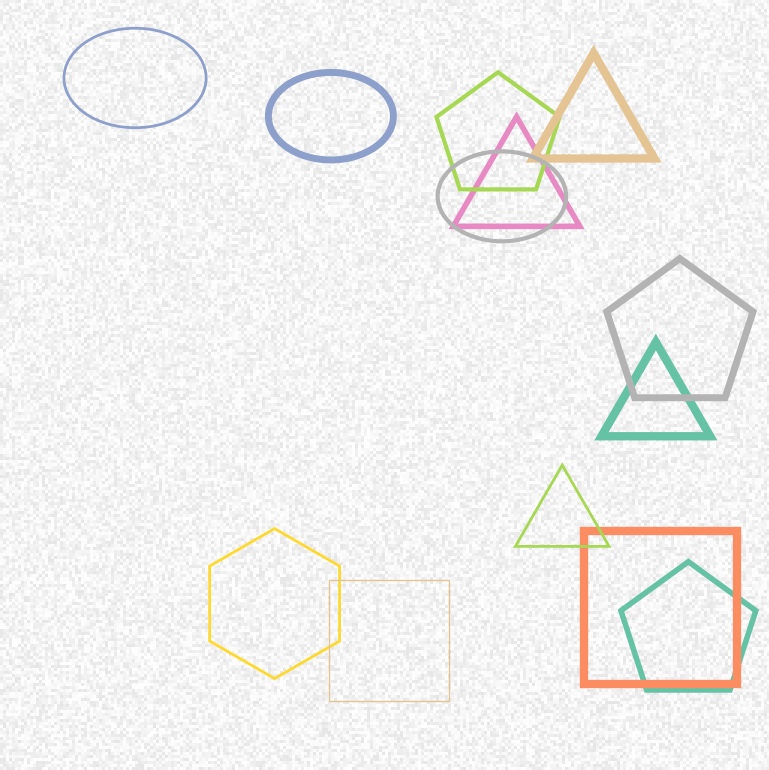[{"shape": "pentagon", "thickness": 2, "radius": 0.46, "center": [0.894, 0.178]}, {"shape": "triangle", "thickness": 3, "radius": 0.41, "center": [0.852, 0.474]}, {"shape": "square", "thickness": 3, "radius": 0.5, "center": [0.858, 0.212]}, {"shape": "oval", "thickness": 1, "radius": 0.46, "center": [0.175, 0.899]}, {"shape": "oval", "thickness": 2.5, "radius": 0.41, "center": [0.43, 0.849]}, {"shape": "triangle", "thickness": 2, "radius": 0.47, "center": [0.671, 0.753]}, {"shape": "triangle", "thickness": 1, "radius": 0.35, "center": [0.73, 0.326]}, {"shape": "pentagon", "thickness": 1.5, "radius": 0.42, "center": [0.647, 0.822]}, {"shape": "hexagon", "thickness": 1, "radius": 0.49, "center": [0.357, 0.216]}, {"shape": "square", "thickness": 0.5, "radius": 0.39, "center": [0.505, 0.168]}, {"shape": "triangle", "thickness": 3, "radius": 0.46, "center": [0.771, 0.84]}, {"shape": "pentagon", "thickness": 2.5, "radius": 0.5, "center": [0.883, 0.564]}, {"shape": "oval", "thickness": 1.5, "radius": 0.42, "center": [0.652, 0.745]}]